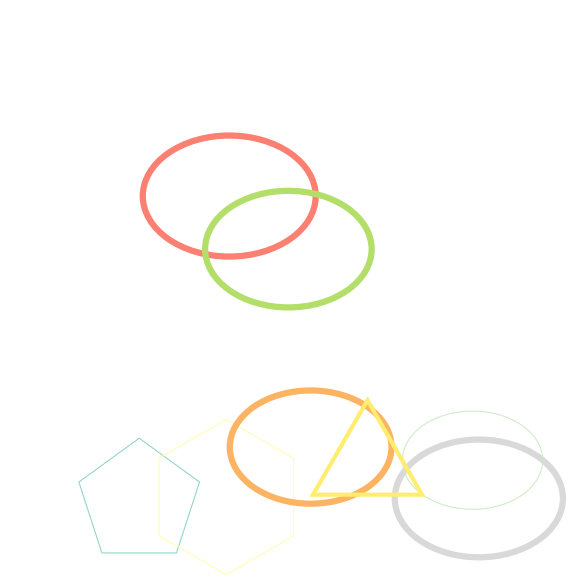[{"shape": "pentagon", "thickness": 0.5, "radius": 0.55, "center": [0.241, 0.13]}, {"shape": "hexagon", "thickness": 0.5, "radius": 0.67, "center": [0.392, 0.138]}, {"shape": "oval", "thickness": 3, "radius": 0.75, "center": [0.397, 0.66]}, {"shape": "oval", "thickness": 3, "radius": 0.7, "center": [0.538, 0.225]}, {"shape": "oval", "thickness": 3, "radius": 0.72, "center": [0.499, 0.568]}, {"shape": "oval", "thickness": 3, "radius": 0.73, "center": [0.829, 0.136]}, {"shape": "oval", "thickness": 0.5, "radius": 0.61, "center": [0.818, 0.202]}, {"shape": "triangle", "thickness": 2, "radius": 0.55, "center": [0.636, 0.197]}]